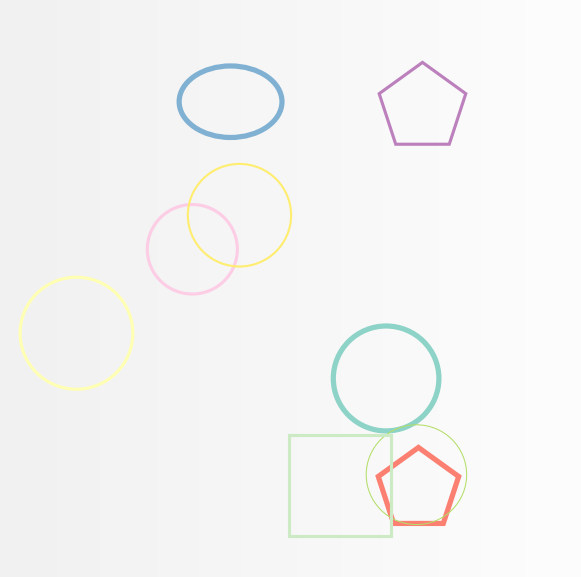[{"shape": "circle", "thickness": 2.5, "radius": 0.45, "center": [0.664, 0.344]}, {"shape": "circle", "thickness": 1.5, "radius": 0.48, "center": [0.132, 0.422]}, {"shape": "pentagon", "thickness": 2.5, "radius": 0.36, "center": [0.72, 0.152]}, {"shape": "oval", "thickness": 2.5, "radius": 0.44, "center": [0.397, 0.823]}, {"shape": "circle", "thickness": 0.5, "radius": 0.43, "center": [0.716, 0.177]}, {"shape": "circle", "thickness": 1.5, "radius": 0.39, "center": [0.331, 0.568]}, {"shape": "pentagon", "thickness": 1.5, "radius": 0.39, "center": [0.727, 0.813]}, {"shape": "square", "thickness": 1.5, "radius": 0.44, "center": [0.585, 0.159]}, {"shape": "circle", "thickness": 1, "radius": 0.44, "center": [0.412, 0.626]}]